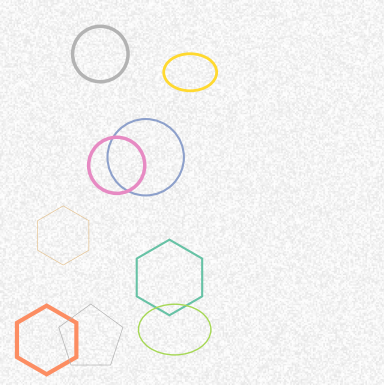[{"shape": "hexagon", "thickness": 1.5, "radius": 0.49, "center": [0.44, 0.279]}, {"shape": "hexagon", "thickness": 3, "radius": 0.45, "center": [0.121, 0.117]}, {"shape": "circle", "thickness": 1.5, "radius": 0.5, "center": [0.378, 0.592]}, {"shape": "circle", "thickness": 2.5, "radius": 0.36, "center": [0.303, 0.571]}, {"shape": "oval", "thickness": 1, "radius": 0.47, "center": [0.454, 0.144]}, {"shape": "oval", "thickness": 2, "radius": 0.34, "center": [0.494, 0.812]}, {"shape": "hexagon", "thickness": 0.5, "radius": 0.38, "center": [0.164, 0.388]}, {"shape": "pentagon", "thickness": 0.5, "radius": 0.44, "center": [0.236, 0.123]}, {"shape": "circle", "thickness": 2.5, "radius": 0.36, "center": [0.261, 0.86]}]